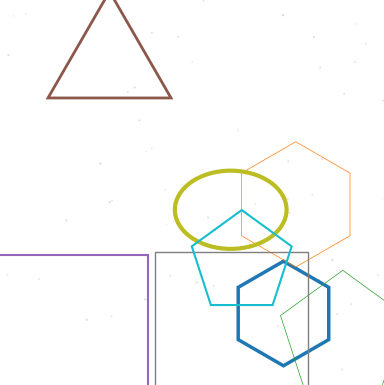[{"shape": "hexagon", "thickness": 2.5, "radius": 0.68, "center": [0.736, 0.186]}, {"shape": "hexagon", "thickness": 0.5, "radius": 0.81, "center": [0.768, 0.469]}, {"shape": "pentagon", "thickness": 0.5, "radius": 0.85, "center": [0.89, 0.128]}, {"shape": "square", "thickness": 1.5, "radius": 0.98, "center": [0.189, 0.143]}, {"shape": "triangle", "thickness": 2, "radius": 0.92, "center": [0.284, 0.838]}, {"shape": "square", "thickness": 1, "radius": 0.99, "center": [0.6, 0.147]}, {"shape": "oval", "thickness": 3, "radius": 0.73, "center": [0.599, 0.455]}, {"shape": "pentagon", "thickness": 1.5, "radius": 0.68, "center": [0.628, 0.318]}]